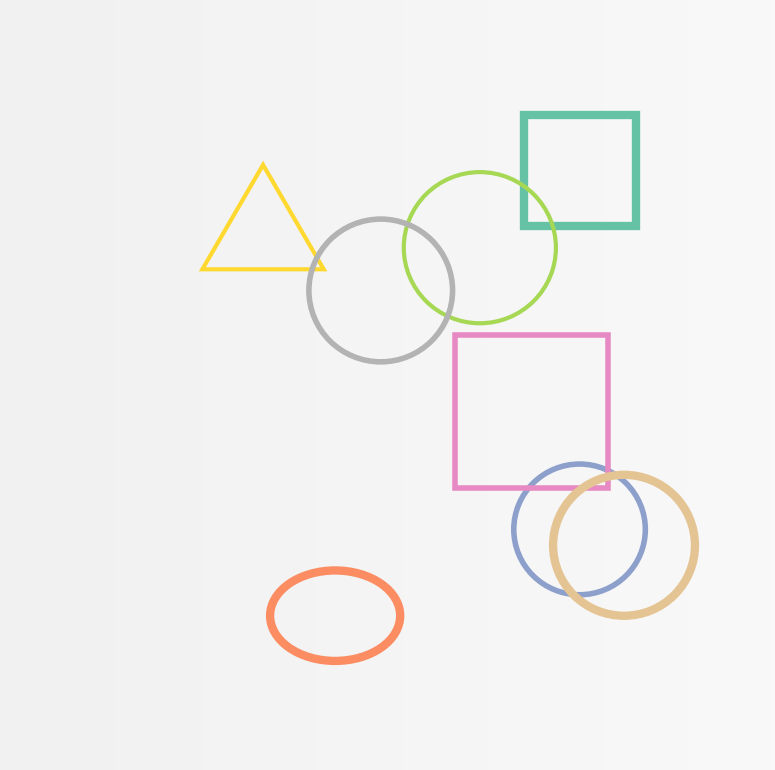[{"shape": "square", "thickness": 3, "radius": 0.36, "center": [0.748, 0.779]}, {"shape": "oval", "thickness": 3, "radius": 0.42, "center": [0.432, 0.2]}, {"shape": "circle", "thickness": 2, "radius": 0.42, "center": [0.748, 0.312]}, {"shape": "square", "thickness": 2, "radius": 0.5, "center": [0.686, 0.466]}, {"shape": "circle", "thickness": 1.5, "radius": 0.49, "center": [0.619, 0.678]}, {"shape": "triangle", "thickness": 1.5, "radius": 0.45, "center": [0.339, 0.695]}, {"shape": "circle", "thickness": 3, "radius": 0.46, "center": [0.805, 0.292]}, {"shape": "circle", "thickness": 2, "radius": 0.46, "center": [0.491, 0.623]}]